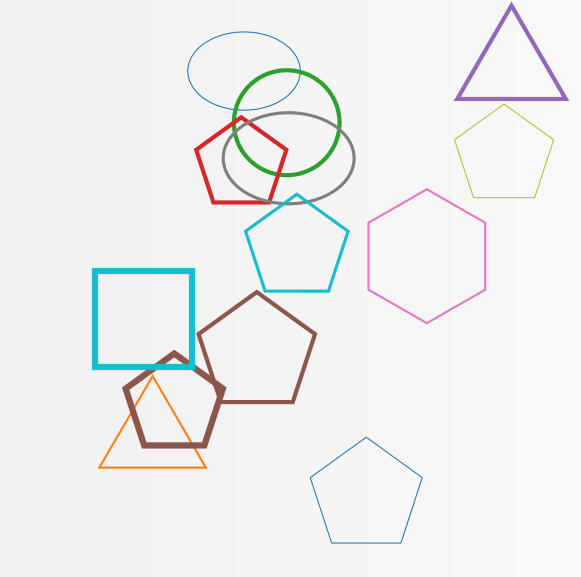[{"shape": "pentagon", "thickness": 0.5, "radius": 0.51, "center": [0.63, 0.141]}, {"shape": "oval", "thickness": 0.5, "radius": 0.48, "center": [0.42, 0.876]}, {"shape": "triangle", "thickness": 1, "radius": 0.53, "center": [0.263, 0.242]}, {"shape": "circle", "thickness": 2, "radius": 0.45, "center": [0.493, 0.787]}, {"shape": "pentagon", "thickness": 2, "radius": 0.41, "center": [0.415, 0.715]}, {"shape": "triangle", "thickness": 2, "radius": 0.54, "center": [0.88, 0.882]}, {"shape": "pentagon", "thickness": 3, "radius": 0.44, "center": [0.3, 0.299]}, {"shape": "pentagon", "thickness": 2, "radius": 0.53, "center": [0.442, 0.388]}, {"shape": "hexagon", "thickness": 1, "radius": 0.58, "center": [0.734, 0.555]}, {"shape": "oval", "thickness": 1.5, "radius": 0.56, "center": [0.497, 0.725]}, {"shape": "pentagon", "thickness": 0.5, "radius": 0.45, "center": [0.867, 0.729]}, {"shape": "pentagon", "thickness": 1.5, "radius": 0.46, "center": [0.511, 0.57]}, {"shape": "square", "thickness": 3, "radius": 0.42, "center": [0.247, 0.447]}]